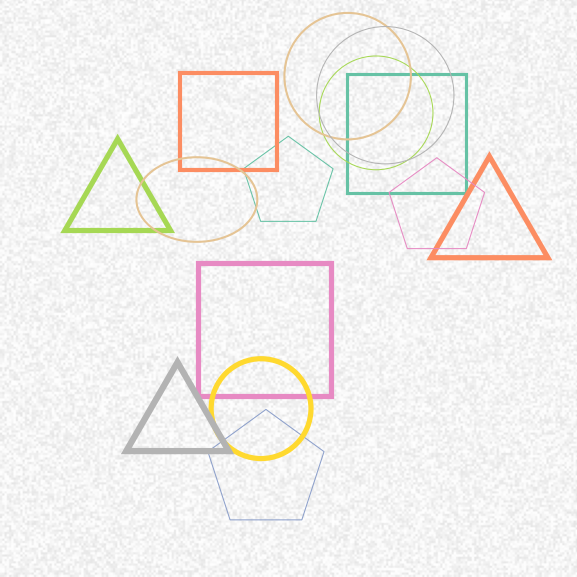[{"shape": "square", "thickness": 1.5, "radius": 0.51, "center": [0.704, 0.768]}, {"shape": "pentagon", "thickness": 0.5, "radius": 0.41, "center": [0.499, 0.682]}, {"shape": "triangle", "thickness": 2.5, "radius": 0.58, "center": [0.847, 0.611]}, {"shape": "square", "thickness": 2, "radius": 0.42, "center": [0.396, 0.789]}, {"shape": "pentagon", "thickness": 0.5, "radius": 0.53, "center": [0.461, 0.184]}, {"shape": "square", "thickness": 2.5, "radius": 0.58, "center": [0.457, 0.428]}, {"shape": "pentagon", "thickness": 0.5, "radius": 0.43, "center": [0.756, 0.639]}, {"shape": "triangle", "thickness": 2.5, "radius": 0.53, "center": [0.204, 0.653]}, {"shape": "circle", "thickness": 0.5, "radius": 0.49, "center": [0.651, 0.804]}, {"shape": "circle", "thickness": 2.5, "radius": 0.43, "center": [0.452, 0.292]}, {"shape": "circle", "thickness": 1, "radius": 0.55, "center": [0.602, 0.867]}, {"shape": "oval", "thickness": 1, "radius": 0.52, "center": [0.341, 0.654]}, {"shape": "triangle", "thickness": 3, "radius": 0.51, "center": [0.307, 0.269]}, {"shape": "circle", "thickness": 0.5, "radius": 0.59, "center": [0.667, 0.834]}]